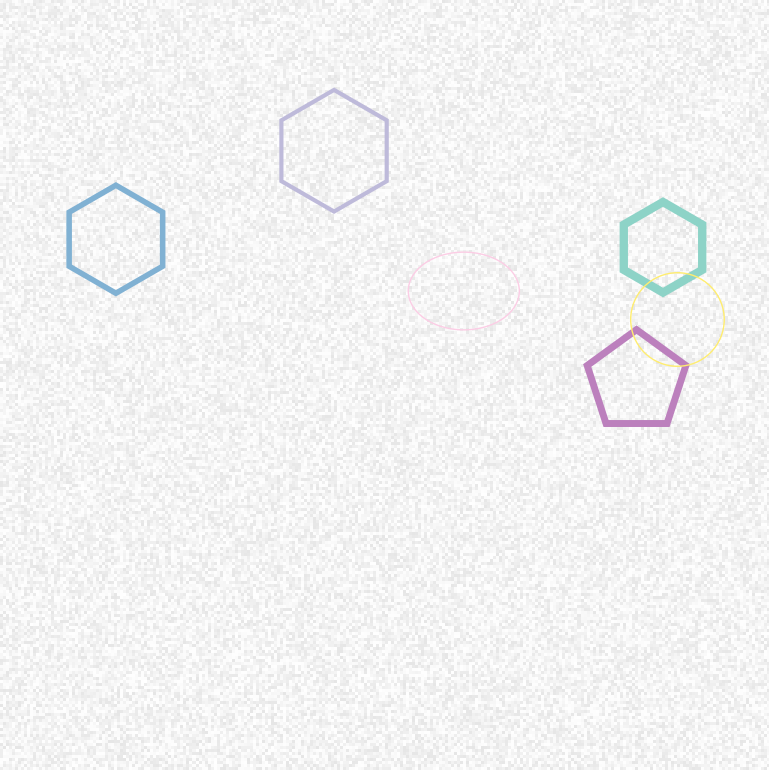[{"shape": "hexagon", "thickness": 3, "radius": 0.29, "center": [0.861, 0.679]}, {"shape": "hexagon", "thickness": 1.5, "radius": 0.39, "center": [0.434, 0.804]}, {"shape": "hexagon", "thickness": 2, "radius": 0.35, "center": [0.151, 0.689]}, {"shape": "oval", "thickness": 0.5, "radius": 0.36, "center": [0.602, 0.622]}, {"shape": "pentagon", "thickness": 2.5, "radius": 0.34, "center": [0.827, 0.504]}, {"shape": "circle", "thickness": 0.5, "radius": 0.3, "center": [0.88, 0.585]}]